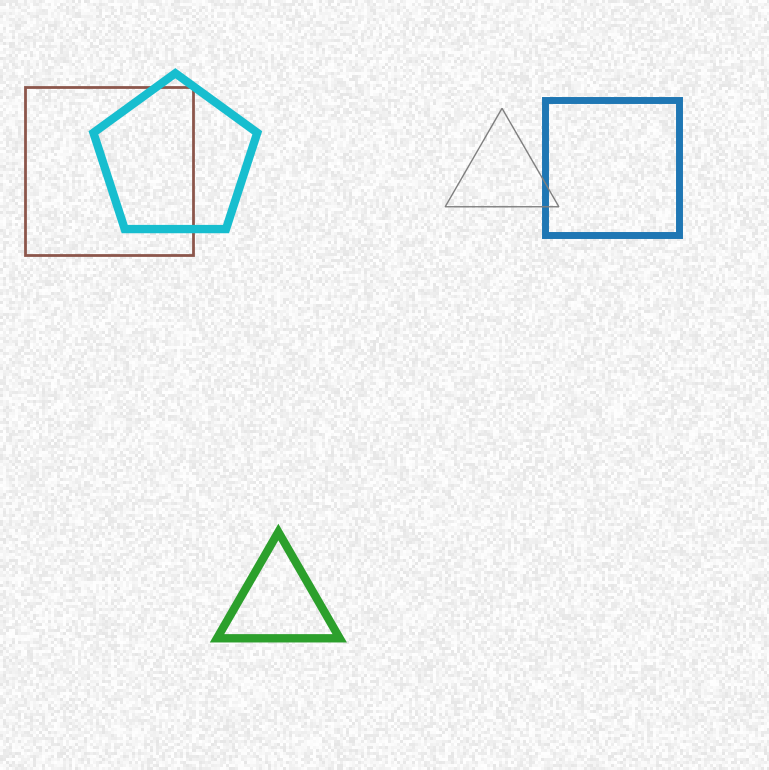[{"shape": "square", "thickness": 2.5, "radius": 0.44, "center": [0.795, 0.782]}, {"shape": "triangle", "thickness": 3, "radius": 0.46, "center": [0.362, 0.217]}, {"shape": "square", "thickness": 1, "radius": 0.55, "center": [0.142, 0.778]}, {"shape": "triangle", "thickness": 0.5, "radius": 0.43, "center": [0.652, 0.774]}, {"shape": "pentagon", "thickness": 3, "radius": 0.56, "center": [0.228, 0.793]}]